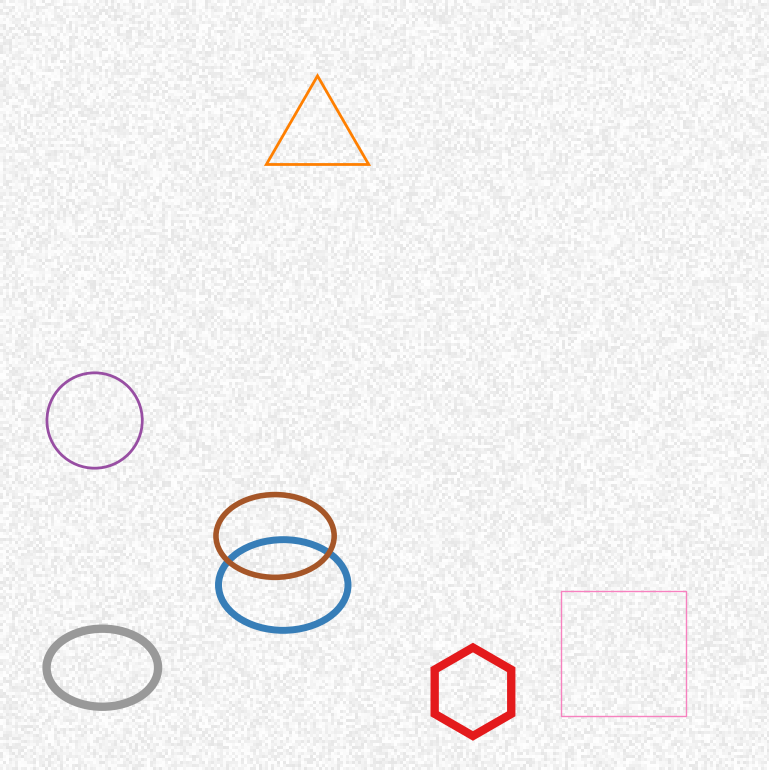[{"shape": "hexagon", "thickness": 3, "radius": 0.29, "center": [0.614, 0.102]}, {"shape": "oval", "thickness": 2.5, "radius": 0.42, "center": [0.368, 0.24]}, {"shape": "circle", "thickness": 1, "radius": 0.31, "center": [0.123, 0.454]}, {"shape": "triangle", "thickness": 1, "radius": 0.38, "center": [0.412, 0.825]}, {"shape": "oval", "thickness": 2, "radius": 0.38, "center": [0.357, 0.304]}, {"shape": "square", "thickness": 0.5, "radius": 0.41, "center": [0.81, 0.151]}, {"shape": "oval", "thickness": 3, "radius": 0.36, "center": [0.133, 0.133]}]